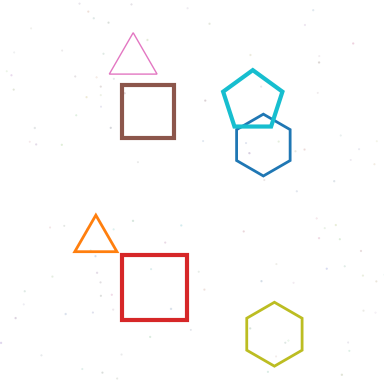[{"shape": "hexagon", "thickness": 2, "radius": 0.4, "center": [0.684, 0.623]}, {"shape": "triangle", "thickness": 2, "radius": 0.32, "center": [0.249, 0.378]}, {"shape": "square", "thickness": 3, "radius": 0.42, "center": [0.401, 0.253]}, {"shape": "square", "thickness": 3, "radius": 0.34, "center": [0.384, 0.71]}, {"shape": "triangle", "thickness": 1, "radius": 0.36, "center": [0.346, 0.843]}, {"shape": "hexagon", "thickness": 2, "radius": 0.41, "center": [0.713, 0.132]}, {"shape": "pentagon", "thickness": 3, "radius": 0.4, "center": [0.657, 0.737]}]